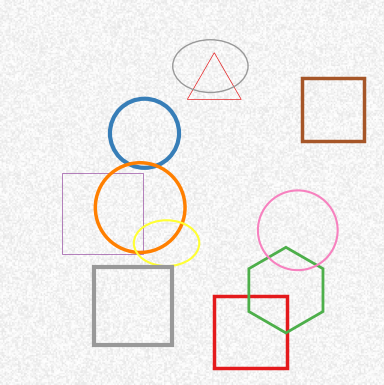[{"shape": "square", "thickness": 2.5, "radius": 0.47, "center": [0.651, 0.138]}, {"shape": "triangle", "thickness": 0.5, "radius": 0.4, "center": [0.557, 0.782]}, {"shape": "circle", "thickness": 3, "radius": 0.45, "center": [0.375, 0.654]}, {"shape": "hexagon", "thickness": 2, "radius": 0.56, "center": [0.743, 0.246]}, {"shape": "square", "thickness": 0.5, "radius": 0.53, "center": [0.267, 0.445]}, {"shape": "circle", "thickness": 2.5, "radius": 0.58, "center": [0.364, 0.461]}, {"shape": "oval", "thickness": 1.5, "radius": 0.42, "center": [0.433, 0.368]}, {"shape": "square", "thickness": 2.5, "radius": 0.4, "center": [0.866, 0.715]}, {"shape": "circle", "thickness": 1.5, "radius": 0.52, "center": [0.773, 0.402]}, {"shape": "square", "thickness": 3, "radius": 0.5, "center": [0.346, 0.205]}, {"shape": "oval", "thickness": 1, "radius": 0.49, "center": [0.546, 0.828]}]